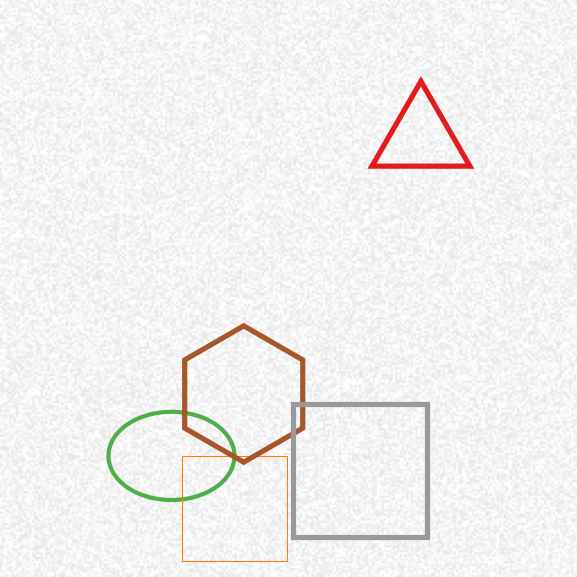[{"shape": "triangle", "thickness": 2.5, "radius": 0.49, "center": [0.729, 0.76]}, {"shape": "oval", "thickness": 2, "radius": 0.55, "center": [0.297, 0.21]}, {"shape": "square", "thickness": 0.5, "radius": 0.46, "center": [0.406, 0.118]}, {"shape": "hexagon", "thickness": 2.5, "radius": 0.59, "center": [0.422, 0.317]}, {"shape": "square", "thickness": 2.5, "radius": 0.58, "center": [0.624, 0.184]}]